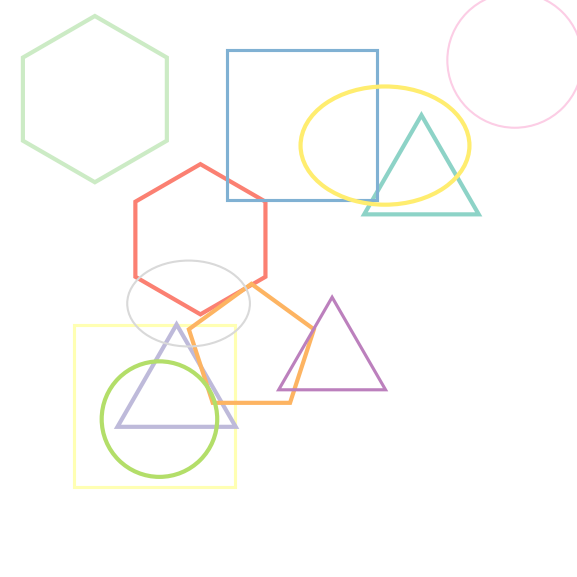[{"shape": "triangle", "thickness": 2, "radius": 0.57, "center": [0.73, 0.685]}, {"shape": "square", "thickness": 1.5, "radius": 0.7, "center": [0.268, 0.296]}, {"shape": "triangle", "thickness": 2, "radius": 0.59, "center": [0.306, 0.319]}, {"shape": "hexagon", "thickness": 2, "radius": 0.65, "center": [0.347, 0.585]}, {"shape": "square", "thickness": 1.5, "radius": 0.65, "center": [0.523, 0.783]}, {"shape": "pentagon", "thickness": 2, "radius": 0.57, "center": [0.435, 0.394]}, {"shape": "circle", "thickness": 2, "radius": 0.5, "center": [0.276, 0.273]}, {"shape": "circle", "thickness": 1, "radius": 0.58, "center": [0.892, 0.895]}, {"shape": "oval", "thickness": 1, "radius": 0.53, "center": [0.327, 0.474]}, {"shape": "triangle", "thickness": 1.5, "radius": 0.53, "center": [0.575, 0.378]}, {"shape": "hexagon", "thickness": 2, "radius": 0.72, "center": [0.164, 0.827]}, {"shape": "oval", "thickness": 2, "radius": 0.73, "center": [0.667, 0.747]}]